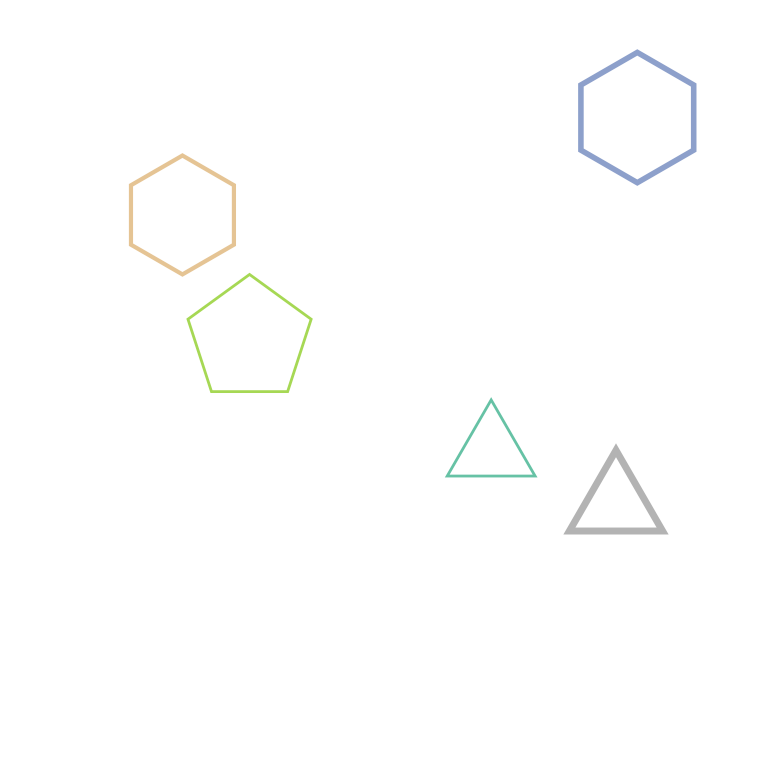[{"shape": "triangle", "thickness": 1, "radius": 0.33, "center": [0.638, 0.415]}, {"shape": "hexagon", "thickness": 2, "radius": 0.42, "center": [0.828, 0.847]}, {"shape": "pentagon", "thickness": 1, "radius": 0.42, "center": [0.324, 0.559]}, {"shape": "hexagon", "thickness": 1.5, "radius": 0.39, "center": [0.237, 0.721]}, {"shape": "triangle", "thickness": 2.5, "radius": 0.35, "center": [0.8, 0.345]}]